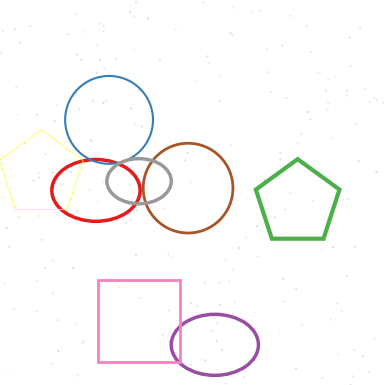[{"shape": "oval", "thickness": 2.5, "radius": 0.57, "center": [0.249, 0.505]}, {"shape": "circle", "thickness": 1.5, "radius": 0.57, "center": [0.283, 0.689]}, {"shape": "pentagon", "thickness": 3, "radius": 0.57, "center": [0.773, 0.472]}, {"shape": "oval", "thickness": 2.5, "radius": 0.57, "center": [0.558, 0.104]}, {"shape": "pentagon", "thickness": 0.5, "radius": 0.57, "center": [0.107, 0.548]}, {"shape": "circle", "thickness": 2, "radius": 0.58, "center": [0.489, 0.511]}, {"shape": "square", "thickness": 2, "radius": 0.53, "center": [0.361, 0.166]}, {"shape": "oval", "thickness": 2.5, "radius": 0.42, "center": [0.361, 0.529]}]